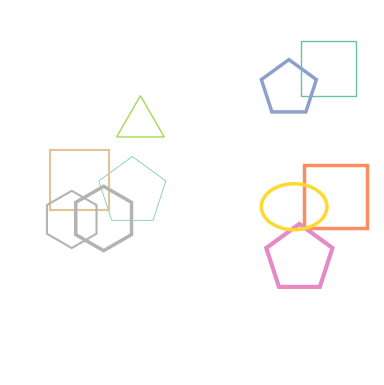[{"shape": "pentagon", "thickness": 0.5, "radius": 0.46, "center": [0.344, 0.502]}, {"shape": "square", "thickness": 1, "radius": 0.36, "center": [0.852, 0.822]}, {"shape": "square", "thickness": 2.5, "radius": 0.41, "center": [0.871, 0.49]}, {"shape": "pentagon", "thickness": 2.5, "radius": 0.38, "center": [0.75, 0.77]}, {"shape": "pentagon", "thickness": 3, "radius": 0.45, "center": [0.778, 0.328]}, {"shape": "triangle", "thickness": 1, "radius": 0.36, "center": [0.365, 0.68]}, {"shape": "oval", "thickness": 2.5, "radius": 0.43, "center": [0.764, 0.463]}, {"shape": "square", "thickness": 1.5, "radius": 0.39, "center": [0.207, 0.533]}, {"shape": "hexagon", "thickness": 2.5, "radius": 0.42, "center": [0.269, 0.432]}, {"shape": "hexagon", "thickness": 1.5, "radius": 0.37, "center": [0.186, 0.43]}]